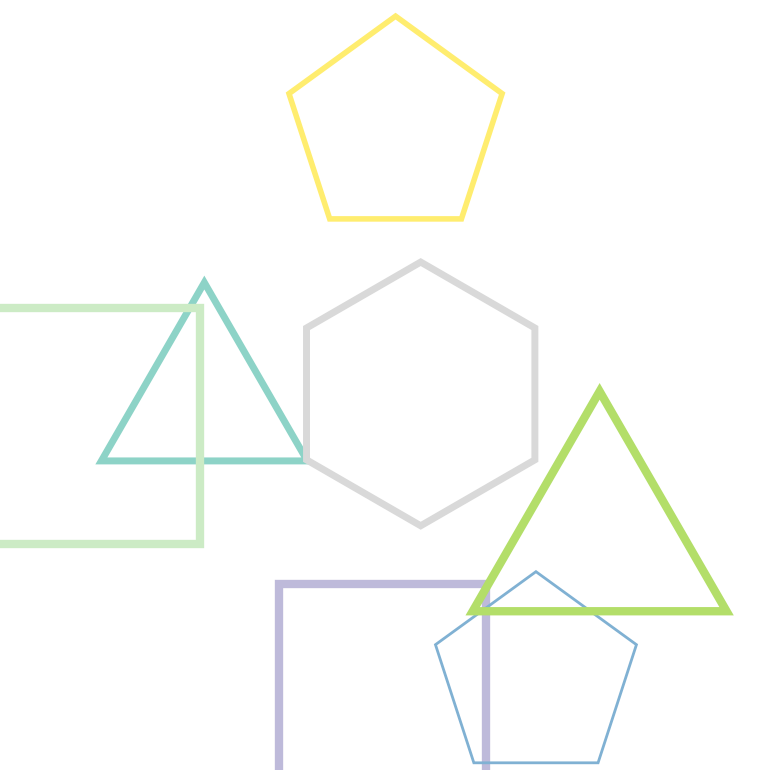[{"shape": "triangle", "thickness": 2.5, "radius": 0.77, "center": [0.265, 0.479]}, {"shape": "square", "thickness": 3, "radius": 0.67, "center": [0.496, 0.108]}, {"shape": "pentagon", "thickness": 1, "radius": 0.69, "center": [0.696, 0.12]}, {"shape": "triangle", "thickness": 3, "radius": 0.95, "center": [0.779, 0.301]}, {"shape": "hexagon", "thickness": 2.5, "radius": 0.86, "center": [0.546, 0.488]}, {"shape": "square", "thickness": 3, "radius": 0.77, "center": [0.106, 0.447]}, {"shape": "pentagon", "thickness": 2, "radius": 0.73, "center": [0.514, 0.833]}]